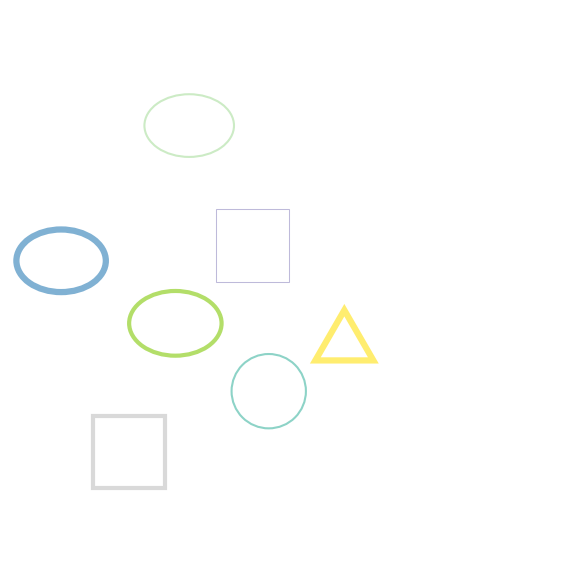[{"shape": "circle", "thickness": 1, "radius": 0.32, "center": [0.465, 0.322]}, {"shape": "square", "thickness": 0.5, "radius": 0.32, "center": [0.437, 0.574]}, {"shape": "oval", "thickness": 3, "radius": 0.39, "center": [0.106, 0.548]}, {"shape": "oval", "thickness": 2, "radius": 0.4, "center": [0.304, 0.439]}, {"shape": "square", "thickness": 2, "radius": 0.31, "center": [0.223, 0.216]}, {"shape": "oval", "thickness": 1, "radius": 0.39, "center": [0.328, 0.782]}, {"shape": "triangle", "thickness": 3, "radius": 0.29, "center": [0.596, 0.404]}]